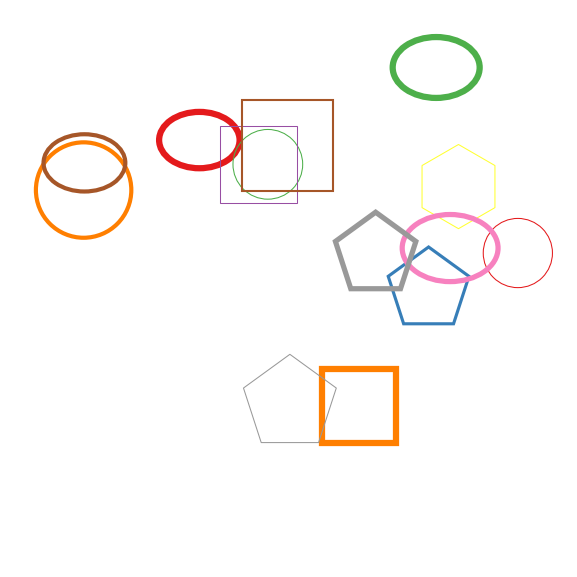[{"shape": "oval", "thickness": 3, "radius": 0.35, "center": [0.345, 0.757]}, {"shape": "circle", "thickness": 0.5, "radius": 0.3, "center": [0.897, 0.561]}, {"shape": "pentagon", "thickness": 1.5, "radius": 0.37, "center": [0.742, 0.498]}, {"shape": "circle", "thickness": 0.5, "radius": 0.3, "center": [0.464, 0.715]}, {"shape": "oval", "thickness": 3, "radius": 0.38, "center": [0.755, 0.882]}, {"shape": "square", "thickness": 0.5, "radius": 0.33, "center": [0.447, 0.715]}, {"shape": "circle", "thickness": 2, "radius": 0.41, "center": [0.145, 0.67]}, {"shape": "square", "thickness": 3, "radius": 0.32, "center": [0.622, 0.297]}, {"shape": "hexagon", "thickness": 0.5, "radius": 0.36, "center": [0.794, 0.676]}, {"shape": "square", "thickness": 1, "radius": 0.39, "center": [0.498, 0.747]}, {"shape": "oval", "thickness": 2, "radius": 0.35, "center": [0.146, 0.717]}, {"shape": "oval", "thickness": 2.5, "radius": 0.42, "center": [0.779, 0.57]}, {"shape": "pentagon", "thickness": 0.5, "radius": 0.42, "center": [0.502, 0.301]}, {"shape": "pentagon", "thickness": 2.5, "radius": 0.37, "center": [0.65, 0.558]}]